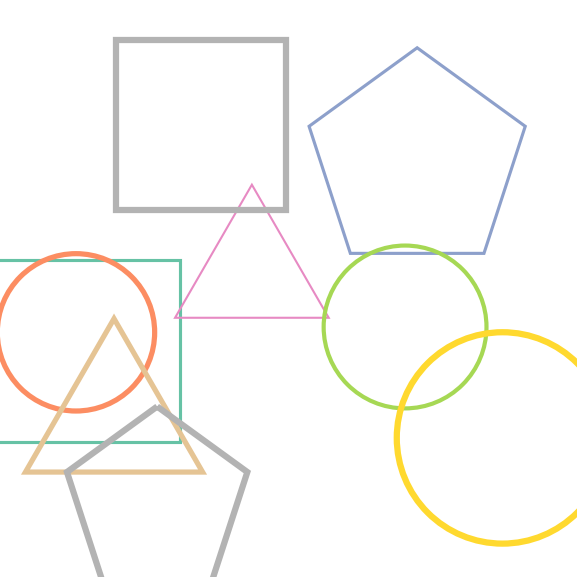[{"shape": "square", "thickness": 1.5, "radius": 0.79, "center": [0.154, 0.391]}, {"shape": "circle", "thickness": 2.5, "radius": 0.68, "center": [0.132, 0.424]}, {"shape": "pentagon", "thickness": 1.5, "radius": 0.98, "center": [0.722, 0.72]}, {"shape": "triangle", "thickness": 1, "radius": 0.77, "center": [0.436, 0.526]}, {"shape": "circle", "thickness": 2, "radius": 0.7, "center": [0.701, 0.433]}, {"shape": "circle", "thickness": 3, "radius": 0.92, "center": [0.87, 0.241]}, {"shape": "triangle", "thickness": 2.5, "radius": 0.89, "center": [0.197, 0.27]}, {"shape": "square", "thickness": 3, "radius": 0.74, "center": [0.347, 0.783]}, {"shape": "pentagon", "thickness": 3, "radius": 0.82, "center": [0.272, 0.131]}]